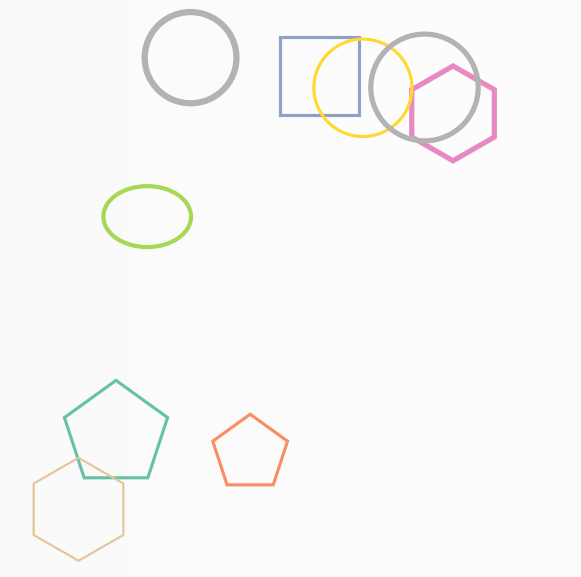[{"shape": "pentagon", "thickness": 1.5, "radius": 0.47, "center": [0.2, 0.247]}, {"shape": "pentagon", "thickness": 1.5, "radius": 0.34, "center": [0.43, 0.214]}, {"shape": "square", "thickness": 1.5, "radius": 0.34, "center": [0.55, 0.868]}, {"shape": "hexagon", "thickness": 2.5, "radius": 0.41, "center": [0.779, 0.803]}, {"shape": "oval", "thickness": 2, "radius": 0.38, "center": [0.253, 0.624]}, {"shape": "circle", "thickness": 1.5, "radius": 0.42, "center": [0.624, 0.847]}, {"shape": "hexagon", "thickness": 1, "radius": 0.45, "center": [0.135, 0.117]}, {"shape": "circle", "thickness": 2.5, "radius": 0.46, "center": [0.73, 0.848]}, {"shape": "circle", "thickness": 3, "radius": 0.39, "center": [0.328, 0.899]}]